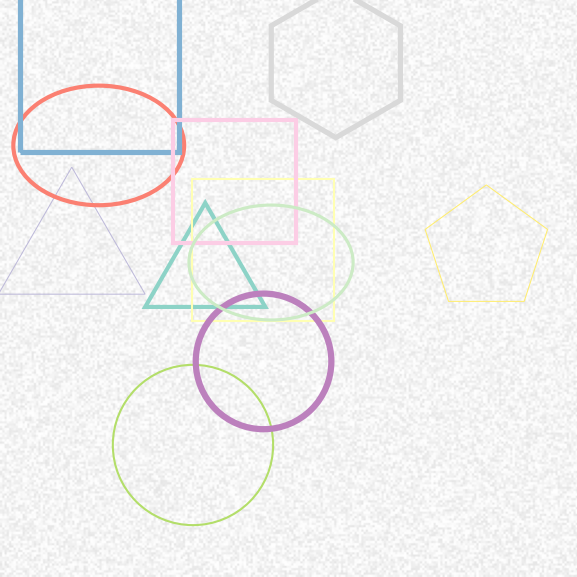[{"shape": "triangle", "thickness": 2, "radius": 0.6, "center": [0.355, 0.528]}, {"shape": "square", "thickness": 1, "radius": 0.62, "center": [0.455, 0.566]}, {"shape": "triangle", "thickness": 0.5, "radius": 0.73, "center": [0.124, 0.563]}, {"shape": "oval", "thickness": 2, "radius": 0.74, "center": [0.171, 0.747]}, {"shape": "square", "thickness": 2.5, "radius": 0.69, "center": [0.172, 0.874]}, {"shape": "circle", "thickness": 1, "radius": 0.69, "center": [0.334, 0.229]}, {"shape": "square", "thickness": 2, "radius": 0.53, "center": [0.406, 0.685]}, {"shape": "hexagon", "thickness": 2.5, "radius": 0.65, "center": [0.582, 0.89]}, {"shape": "circle", "thickness": 3, "radius": 0.59, "center": [0.456, 0.373]}, {"shape": "oval", "thickness": 1.5, "radius": 0.71, "center": [0.469, 0.545]}, {"shape": "pentagon", "thickness": 0.5, "radius": 0.56, "center": [0.842, 0.567]}]